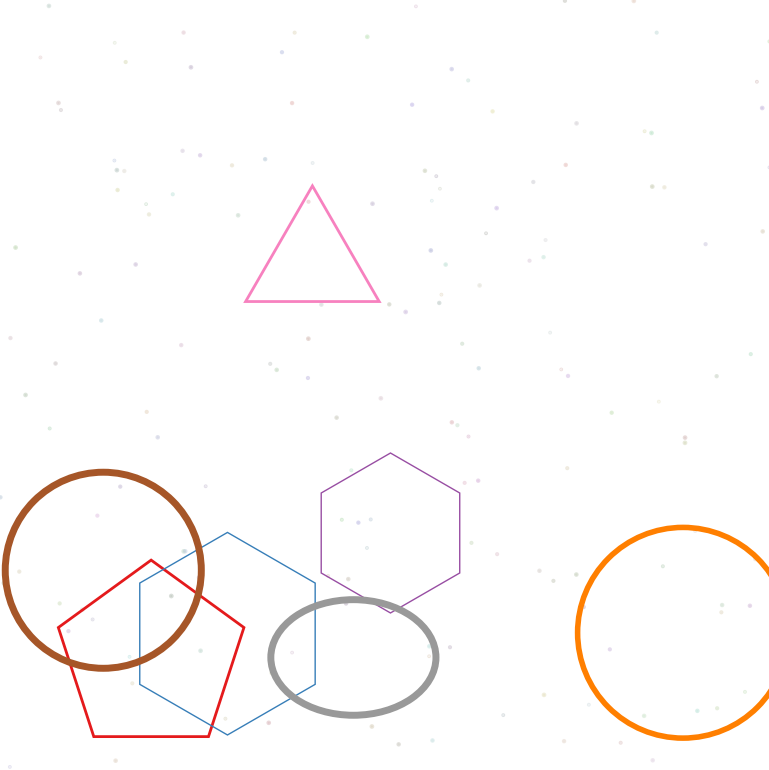[{"shape": "pentagon", "thickness": 1, "radius": 0.63, "center": [0.196, 0.146]}, {"shape": "hexagon", "thickness": 0.5, "radius": 0.66, "center": [0.295, 0.177]}, {"shape": "hexagon", "thickness": 0.5, "radius": 0.52, "center": [0.507, 0.308]}, {"shape": "circle", "thickness": 2, "radius": 0.68, "center": [0.887, 0.178]}, {"shape": "circle", "thickness": 2.5, "radius": 0.64, "center": [0.134, 0.259]}, {"shape": "triangle", "thickness": 1, "radius": 0.5, "center": [0.406, 0.658]}, {"shape": "oval", "thickness": 2.5, "radius": 0.54, "center": [0.459, 0.146]}]